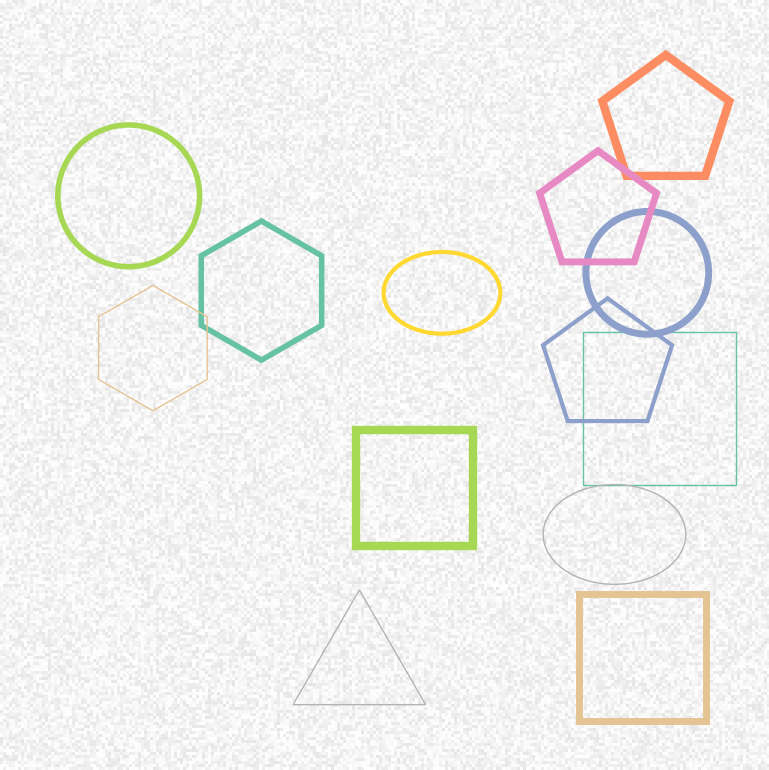[{"shape": "hexagon", "thickness": 2, "radius": 0.45, "center": [0.34, 0.623]}, {"shape": "square", "thickness": 0.5, "radius": 0.5, "center": [0.856, 0.47]}, {"shape": "pentagon", "thickness": 3, "radius": 0.43, "center": [0.865, 0.842]}, {"shape": "pentagon", "thickness": 1.5, "radius": 0.44, "center": [0.789, 0.524]}, {"shape": "circle", "thickness": 2.5, "radius": 0.4, "center": [0.841, 0.646]}, {"shape": "pentagon", "thickness": 2.5, "radius": 0.4, "center": [0.777, 0.724]}, {"shape": "square", "thickness": 3, "radius": 0.38, "center": [0.538, 0.366]}, {"shape": "circle", "thickness": 2, "radius": 0.46, "center": [0.167, 0.746]}, {"shape": "oval", "thickness": 1.5, "radius": 0.38, "center": [0.574, 0.62]}, {"shape": "square", "thickness": 2.5, "radius": 0.41, "center": [0.835, 0.146]}, {"shape": "hexagon", "thickness": 0.5, "radius": 0.41, "center": [0.199, 0.548]}, {"shape": "oval", "thickness": 0.5, "radius": 0.46, "center": [0.798, 0.306]}, {"shape": "triangle", "thickness": 0.5, "radius": 0.5, "center": [0.467, 0.135]}]